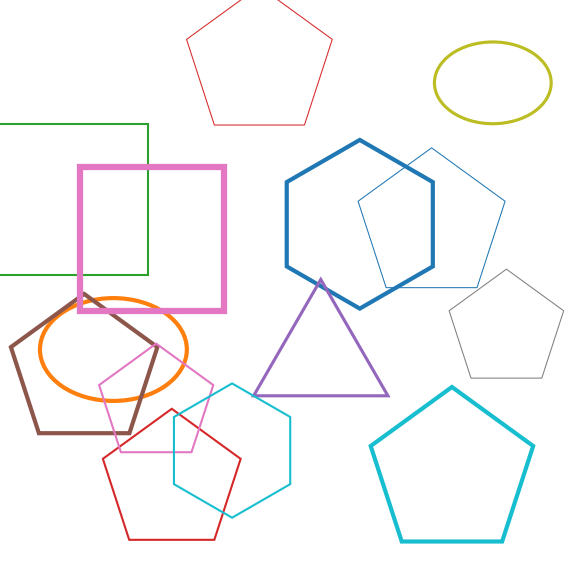[{"shape": "pentagon", "thickness": 0.5, "radius": 0.67, "center": [0.747, 0.609]}, {"shape": "hexagon", "thickness": 2, "radius": 0.73, "center": [0.623, 0.611]}, {"shape": "oval", "thickness": 2, "radius": 0.64, "center": [0.196, 0.394]}, {"shape": "square", "thickness": 1, "radius": 0.65, "center": [0.127, 0.654]}, {"shape": "pentagon", "thickness": 1, "radius": 0.63, "center": [0.297, 0.166]}, {"shape": "pentagon", "thickness": 0.5, "radius": 0.66, "center": [0.449, 0.89]}, {"shape": "triangle", "thickness": 1.5, "radius": 0.67, "center": [0.555, 0.381]}, {"shape": "pentagon", "thickness": 2, "radius": 0.67, "center": [0.146, 0.357]}, {"shape": "square", "thickness": 3, "radius": 0.62, "center": [0.264, 0.585]}, {"shape": "pentagon", "thickness": 1, "radius": 0.52, "center": [0.27, 0.3]}, {"shape": "pentagon", "thickness": 0.5, "radius": 0.52, "center": [0.877, 0.429]}, {"shape": "oval", "thickness": 1.5, "radius": 0.51, "center": [0.853, 0.856]}, {"shape": "pentagon", "thickness": 2, "radius": 0.74, "center": [0.783, 0.181]}, {"shape": "hexagon", "thickness": 1, "radius": 0.58, "center": [0.402, 0.219]}]